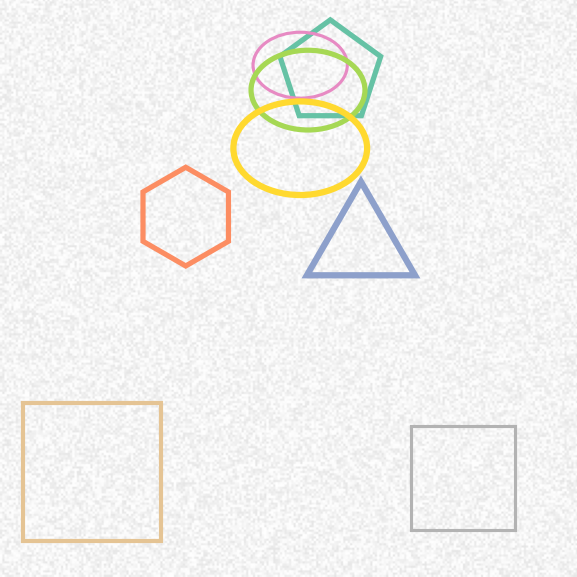[{"shape": "pentagon", "thickness": 2.5, "radius": 0.46, "center": [0.572, 0.873]}, {"shape": "hexagon", "thickness": 2.5, "radius": 0.43, "center": [0.322, 0.624]}, {"shape": "triangle", "thickness": 3, "radius": 0.54, "center": [0.625, 0.576]}, {"shape": "oval", "thickness": 1.5, "radius": 0.41, "center": [0.52, 0.886]}, {"shape": "oval", "thickness": 2.5, "radius": 0.49, "center": [0.533, 0.843]}, {"shape": "oval", "thickness": 3, "radius": 0.58, "center": [0.52, 0.742]}, {"shape": "square", "thickness": 2, "radius": 0.6, "center": [0.16, 0.181]}, {"shape": "square", "thickness": 1.5, "radius": 0.45, "center": [0.802, 0.172]}]